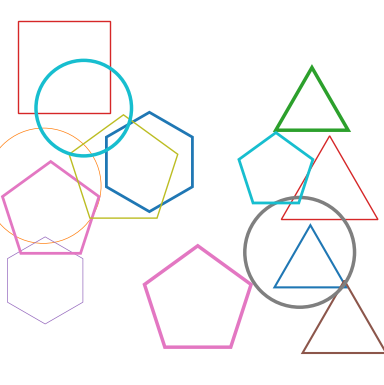[{"shape": "triangle", "thickness": 1.5, "radius": 0.54, "center": [0.806, 0.307]}, {"shape": "hexagon", "thickness": 2, "radius": 0.64, "center": [0.388, 0.579]}, {"shape": "circle", "thickness": 0.5, "radius": 0.75, "center": [0.113, 0.518]}, {"shape": "triangle", "thickness": 2.5, "radius": 0.54, "center": [0.81, 0.716]}, {"shape": "triangle", "thickness": 1, "radius": 0.72, "center": [0.856, 0.502]}, {"shape": "square", "thickness": 1, "radius": 0.6, "center": [0.166, 0.826]}, {"shape": "hexagon", "thickness": 0.5, "radius": 0.57, "center": [0.117, 0.272]}, {"shape": "triangle", "thickness": 1.5, "radius": 0.63, "center": [0.895, 0.146]}, {"shape": "pentagon", "thickness": 2.5, "radius": 0.73, "center": [0.514, 0.216]}, {"shape": "pentagon", "thickness": 2, "radius": 0.66, "center": [0.132, 0.449]}, {"shape": "circle", "thickness": 2.5, "radius": 0.71, "center": [0.778, 0.345]}, {"shape": "pentagon", "thickness": 1, "radius": 0.74, "center": [0.321, 0.553]}, {"shape": "pentagon", "thickness": 2, "radius": 0.51, "center": [0.717, 0.555]}, {"shape": "circle", "thickness": 2.5, "radius": 0.62, "center": [0.218, 0.719]}]